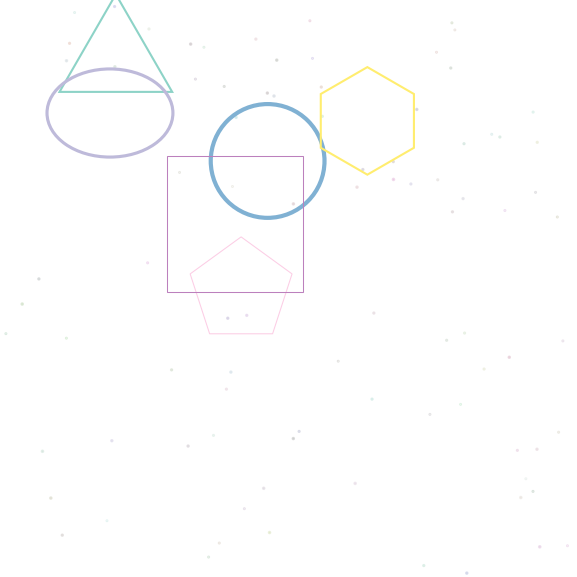[{"shape": "triangle", "thickness": 1, "radius": 0.56, "center": [0.201, 0.896]}, {"shape": "oval", "thickness": 1.5, "radius": 0.55, "center": [0.19, 0.803]}, {"shape": "circle", "thickness": 2, "radius": 0.49, "center": [0.463, 0.72]}, {"shape": "pentagon", "thickness": 0.5, "radius": 0.46, "center": [0.418, 0.496]}, {"shape": "square", "thickness": 0.5, "radius": 0.59, "center": [0.407, 0.611]}, {"shape": "hexagon", "thickness": 1, "radius": 0.47, "center": [0.636, 0.79]}]